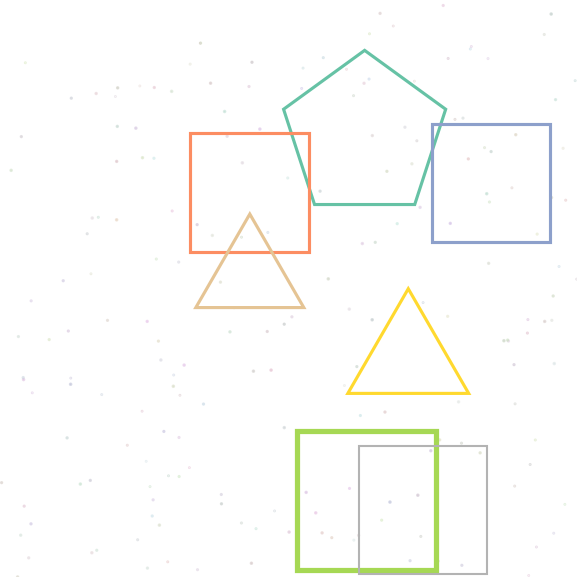[{"shape": "pentagon", "thickness": 1.5, "radius": 0.74, "center": [0.631, 0.764]}, {"shape": "square", "thickness": 1.5, "radius": 0.51, "center": [0.432, 0.665]}, {"shape": "square", "thickness": 1.5, "radius": 0.51, "center": [0.85, 0.683]}, {"shape": "square", "thickness": 2.5, "radius": 0.6, "center": [0.635, 0.133]}, {"shape": "triangle", "thickness": 1.5, "radius": 0.6, "center": [0.707, 0.378]}, {"shape": "triangle", "thickness": 1.5, "radius": 0.54, "center": [0.433, 0.521]}, {"shape": "square", "thickness": 1, "radius": 0.56, "center": [0.733, 0.116]}]